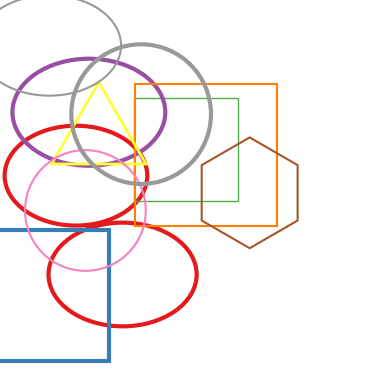[{"shape": "oval", "thickness": 3, "radius": 0.93, "center": [0.197, 0.544]}, {"shape": "oval", "thickness": 3, "radius": 0.96, "center": [0.318, 0.287]}, {"shape": "square", "thickness": 3, "radius": 0.85, "center": [0.113, 0.232]}, {"shape": "square", "thickness": 1, "radius": 0.67, "center": [0.483, 0.611]}, {"shape": "oval", "thickness": 3, "radius": 0.99, "center": [0.231, 0.709]}, {"shape": "square", "thickness": 1.5, "radius": 0.92, "center": [0.536, 0.598]}, {"shape": "triangle", "thickness": 2, "radius": 0.71, "center": [0.257, 0.645]}, {"shape": "hexagon", "thickness": 1.5, "radius": 0.72, "center": [0.648, 0.499]}, {"shape": "circle", "thickness": 1.5, "radius": 0.78, "center": [0.222, 0.453]}, {"shape": "oval", "thickness": 1.5, "radius": 0.93, "center": [0.128, 0.882]}, {"shape": "circle", "thickness": 3, "radius": 0.91, "center": [0.367, 0.704]}]